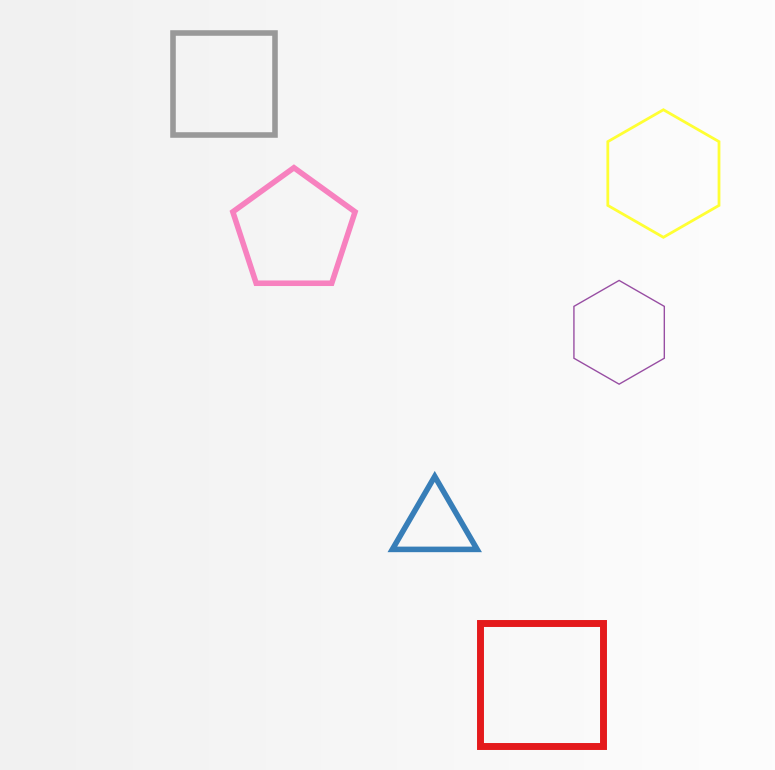[{"shape": "square", "thickness": 2.5, "radius": 0.4, "center": [0.699, 0.111]}, {"shape": "triangle", "thickness": 2, "radius": 0.32, "center": [0.561, 0.318]}, {"shape": "hexagon", "thickness": 0.5, "radius": 0.34, "center": [0.799, 0.568]}, {"shape": "hexagon", "thickness": 1, "radius": 0.41, "center": [0.856, 0.775]}, {"shape": "pentagon", "thickness": 2, "radius": 0.41, "center": [0.379, 0.699]}, {"shape": "square", "thickness": 2, "radius": 0.33, "center": [0.289, 0.891]}]